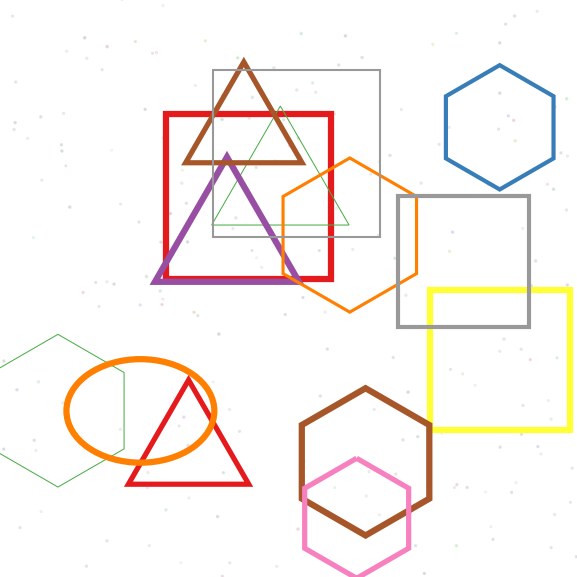[{"shape": "triangle", "thickness": 2.5, "radius": 0.6, "center": [0.327, 0.221]}, {"shape": "square", "thickness": 3, "radius": 0.71, "center": [0.43, 0.659]}, {"shape": "hexagon", "thickness": 2, "radius": 0.54, "center": [0.865, 0.779]}, {"shape": "hexagon", "thickness": 0.5, "radius": 0.66, "center": [0.1, 0.288]}, {"shape": "triangle", "thickness": 0.5, "radius": 0.69, "center": [0.485, 0.678]}, {"shape": "triangle", "thickness": 3, "radius": 0.72, "center": [0.393, 0.583]}, {"shape": "oval", "thickness": 3, "radius": 0.64, "center": [0.243, 0.288]}, {"shape": "hexagon", "thickness": 1.5, "radius": 0.67, "center": [0.606, 0.592]}, {"shape": "square", "thickness": 3, "radius": 0.61, "center": [0.866, 0.376]}, {"shape": "triangle", "thickness": 2.5, "radius": 0.58, "center": [0.422, 0.775]}, {"shape": "hexagon", "thickness": 3, "radius": 0.64, "center": [0.633, 0.199]}, {"shape": "hexagon", "thickness": 2.5, "radius": 0.52, "center": [0.618, 0.102]}, {"shape": "square", "thickness": 2, "radius": 0.57, "center": [0.802, 0.546]}, {"shape": "square", "thickness": 1, "radius": 0.72, "center": [0.513, 0.733]}]